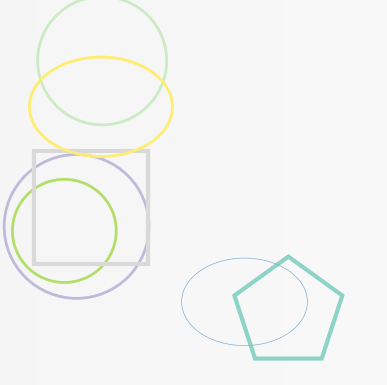[{"shape": "pentagon", "thickness": 3, "radius": 0.73, "center": [0.744, 0.187]}, {"shape": "circle", "thickness": 2, "radius": 0.93, "center": [0.198, 0.412]}, {"shape": "oval", "thickness": 0.5, "radius": 0.81, "center": [0.631, 0.216]}, {"shape": "circle", "thickness": 2, "radius": 0.67, "center": [0.166, 0.4]}, {"shape": "square", "thickness": 3, "radius": 0.74, "center": [0.235, 0.461]}, {"shape": "circle", "thickness": 2, "radius": 0.83, "center": [0.264, 0.842]}, {"shape": "oval", "thickness": 2, "radius": 0.92, "center": [0.26, 0.723]}]